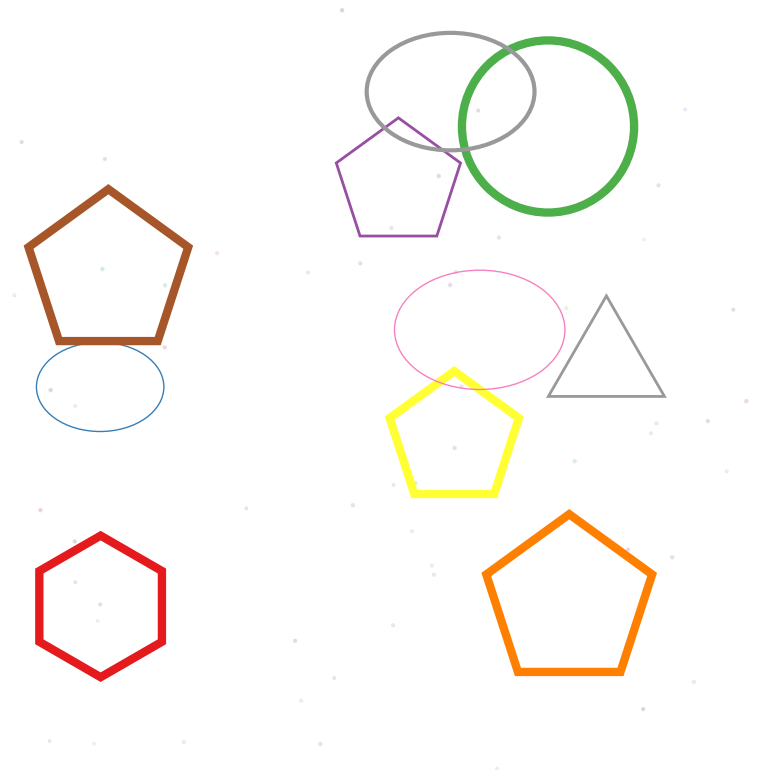[{"shape": "hexagon", "thickness": 3, "radius": 0.46, "center": [0.131, 0.212]}, {"shape": "oval", "thickness": 0.5, "radius": 0.41, "center": [0.13, 0.498]}, {"shape": "circle", "thickness": 3, "radius": 0.56, "center": [0.712, 0.836]}, {"shape": "pentagon", "thickness": 1, "radius": 0.42, "center": [0.517, 0.762]}, {"shape": "pentagon", "thickness": 3, "radius": 0.57, "center": [0.739, 0.219]}, {"shape": "pentagon", "thickness": 3, "radius": 0.44, "center": [0.59, 0.43]}, {"shape": "pentagon", "thickness": 3, "radius": 0.55, "center": [0.141, 0.645]}, {"shape": "oval", "thickness": 0.5, "radius": 0.55, "center": [0.623, 0.572]}, {"shape": "triangle", "thickness": 1, "radius": 0.44, "center": [0.788, 0.529]}, {"shape": "oval", "thickness": 1.5, "radius": 0.54, "center": [0.585, 0.881]}]